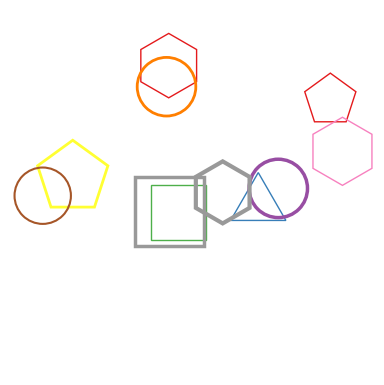[{"shape": "hexagon", "thickness": 1, "radius": 0.42, "center": [0.438, 0.83]}, {"shape": "pentagon", "thickness": 1, "radius": 0.35, "center": [0.858, 0.74]}, {"shape": "triangle", "thickness": 1, "radius": 0.41, "center": [0.671, 0.469]}, {"shape": "square", "thickness": 1, "radius": 0.36, "center": [0.463, 0.448]}, {"shape": "circle", "thickness": 2.5, "radius": 0.38, "center": [0.723, 0.511]}, {"shape": "circle", "thickness": 2, "radius": 0.38, "center": [0.432, 0.775]}, {"shape": "pentagon", "thickness": 2, "radius": 0.48, "center": [0.189, 0.54]}, {"shape": "circle", "thickness": 1.5, "radius": 0.37, "center": [0.111, 0.492]}, {"shape": "hexagon", "thickness": 1, "radius": 0.44, "center": [0.889, 0.607]}, {"shape": "hexagon", "thickness": 3, "radius": 0.4, "center": [0.578, 0.5]}, {"shape": "square", "thickness": 2.5, "radius": 0.45, "center": [0.44, 0.452]}]